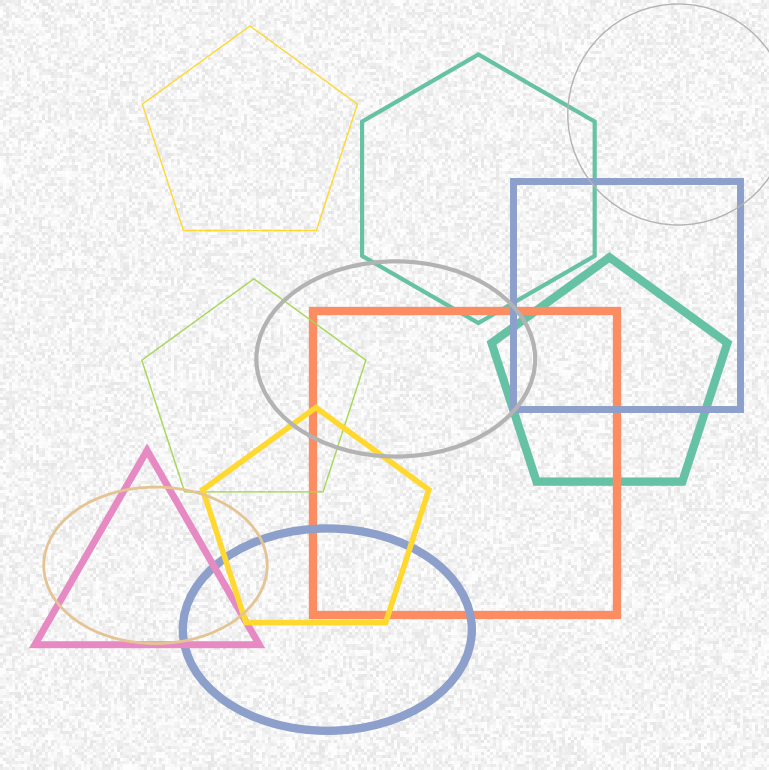[{"shape": "hexagon", "thickness": 1.5, "radius": 0.87, "center": [0.621, 0.755]}, {"shape": "pentagon", "thickness": 3, "radius": 0.81, "center": [0.791, 0.505]}, {"shape": "square", "thickness": 3, "radius": 0.99, "center": [0.604, 0.399]}, {"shape": "square", "thickness": 2.5, "radius": 0.74, "center": [0.814, 0.617]}, {"shape": "oval", "thickness": 3, "radius": 0.94, "center": [0.425, 0.182]}, {"shape": "triangle", "thickness": 2.5, "radius": 0.84, "center": [0.191, 0.247]}, {"shape": "pentagon", "thickness": 0.5, "radius": 0.76, "center": [0.33, 0.485]}, {"shape": "pentagon", "thickness": 0.5, "radius": 0.73, "center": [0.325, 0.819]}, {"shape": "pentagon", "thickness": 2, "radius": 0.77, "center": [0.41, 0.316]}, {"shape": "oval", "thickness": 1, "radius": 0.73, "center": [0.202, 0.266]}, {"shape": "circle", "thickness": 0.5, "radius": 0.72, "center": [0.881, 0.851]}, {"shape": "oval", "thickness": 1.5, "radius": 0.91, "center": [0.514, 0.534]}]